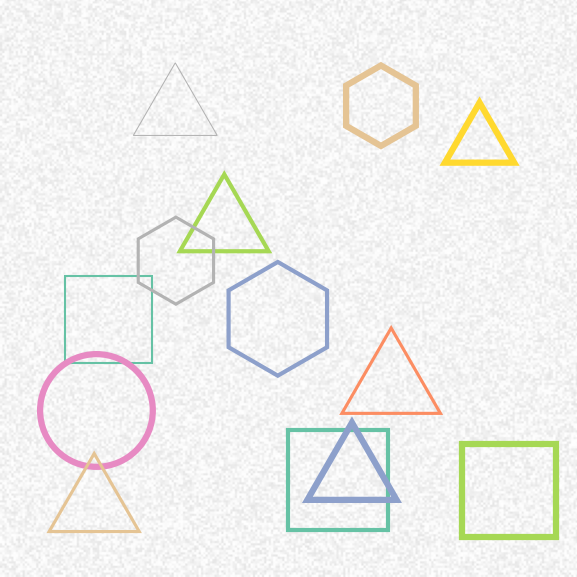[{"shape": "square", "thickness": 2, "radius": 0.43, "center": [0.585, 0.168]}, {"shape": "square", "thickness": 1, "radius": 0.38, "center": [0.187, 0.446]}, {"shape": "triangle", "thickness": 1.5, "radius": 0.49, "center": [0.677, 0.333]}, {"shape": "triangle", "thickness": 3, "radius": 0.45, "center": [0.609, 0.178]}, {"shape": "hexagon", "thickness": 2, "radius": 0.49, "center": [0.481, 0.447]}, {"shape": "circle", "thickness": 3, "radius": 0.49, "center": [0.167, 0.288]}, {"shape": "triangle", "thickness": 2, "radius": 0.44, "center": [0.388, 0.608]}, {"shape": "square", "thickness": 3, "radius": 0.41, "center": [0.881, 0.15]}, {"shape": "triangle", "thickness": 3, "radius": 0.35, "center": [0.83, 0.752]}, {"shape": "triangle", "thickness": 1.5, "radius": 0.45, "center": [0.163, 0.124]}, {"shape": "hexagon", "thickness": 3, "radius": 0.35, "center": [0.66, 0.816]}, {"shape": "triangle", "thickness": 0.5, "radius": 0.42, "center": [0.303, 0.807]}, {"shape": "hexagon", "thickness": 1.5, "radius": 0.38, "center": [0.305, 0.548]}]